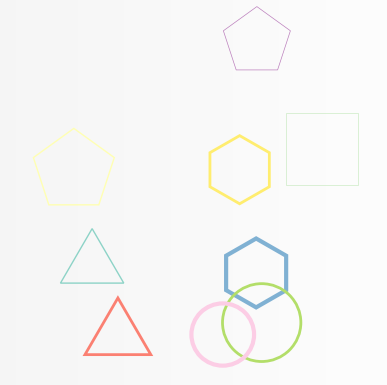[{"shape": "triangle", "thickness": 1, "radius": 0.47, "center": [0.238, 0.312]}, {"shape": "pentagon", "thickness": 1, "radius": 0.55, "center": [0.191, 0.557]}, {"shape": "triangle", "thickness": 2, "radius": 0.49, "center": [0.304, 0.128]}, {"shape": "hexagon", "thickness": 3, "radius": 0.45, "center": [0.661, 0.291]}, {"shape": "circle", "thickness": 2, "radius": 0.51, "center": [0.675, 0.162]}, {"shape": "circle", "thickness": 3, "radius": 0.4, "center": [0.575, 0.131]}, {"shape": "pentagon", "thickness": 0.5, "radius": 0.45, "center": [0.663, 0.892]}, {"shape": "square", "thickness": 0.5, "radius": 0.47, "center": [0.831, 0.614]}, {"shape": "hexagon", "thickness": 2, "radius": 0.44, "center": [0.618, 0.559]}]